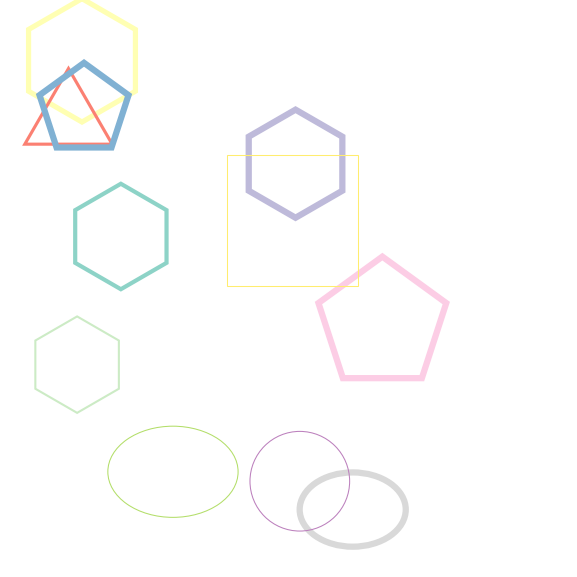[{"shape": "hexagon", "thickness": 2, "radius": 0.46, "center": [0.209, 0.59]}, {"shape": "hexagon", "thickness": 2.5, "radius": 0.53, "center": [0.142, 0.895]}, {"shape": "hexagon", "thickness": 3, "radius": 0.47, "center": [0.512, 0.716]}, {"shape": "triangle", "thickness": 1.5, "radius": 0.44, "center": [0.119, 0.793]}, {"shape": "pentagon", "thickness": 3, "radius": 0.41, "center": [0.145, 0.809]}, {"shape": "oval", "thickness": 0.5, "radius": 0.56, "center": [0.3, 0.182]}, {"shape": "pentagon", "thickness": 3, "radius": 0.58, "center": [0.662, 0.438]}, {"shape": "oval", "thickness": 3, "radius": 0.46, "center": [0.611, 0.117]}, {"shape": "circle", "thickness": 0.5, "radius": 0.43, "center": [0.519, 0.166]}, {"shape": "hexagon", "thickness": 1, "radius": 0.42, "center": [0.134, 0.368]}, {"shape": "square", "thickness": 0.5, "radius": 0.57, "center": [0.507, 0.617]}]